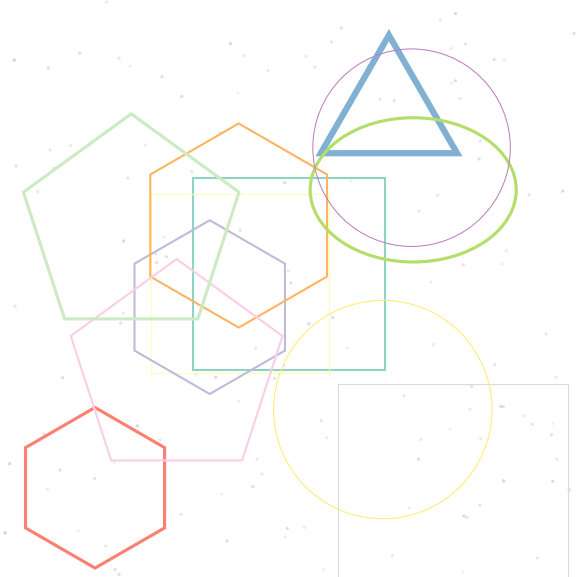[{"shape": "square", "thickness": 1, "radius": 0.83, "center": [0.501, 0.524]}, {"shape": "square", "thickness": 0.5, "radius": 0.77, "center": [0.416, 0.508]}, {"shape": "hexagon", "thickness": 1, "radius": 0.75, "center": [0.363, 0.467]}, {"shape": "hexagon", "thickness": 1.5, "radius": 0.7, "center": [0.165, 0.155]}, {"shape": "triangle", "thickness": 3, "radius": 0.68, "center": [0.673, 0.802]}, {"shape": "hexagon", "thickness": 1, "radius": 0.88, "center": [0.413, 0.609]}, {"shape": "oval", "thickness": 1.5, "radius": 0.89, "center": [0.715, 0.67]}, {"shape": "pentagon", "thickness": 1, "radius": 0.96, "center": [0.306, 0.358]}, {"shape": "square", "thickness": 0.5, "radius": 1.0, "center": [0.784, 0.135]}, {"shape": "circle", "thickness": 0.5, "radius": 0.86, "center": [0.713, 0.743]}, {"shape": "pentagon", "thickness": 1.5, "radius": 0.98, "center": [0.227, 0.606]}, {"shape": "circle", "thickness": 0.5, "radius": 0.95, "center": [0.663, 0.29]}]